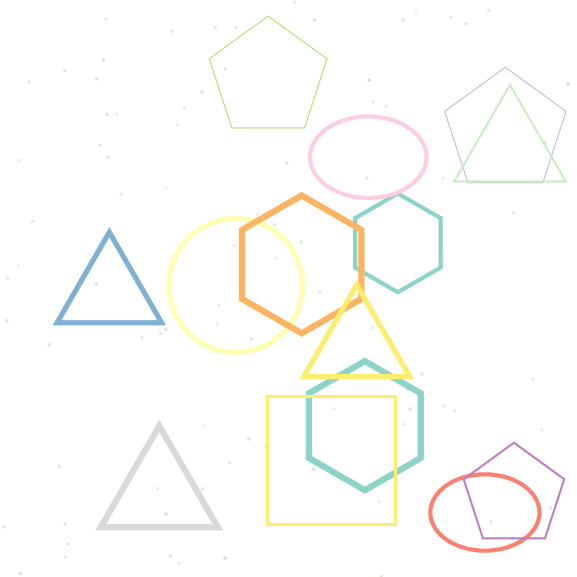[{"shape": "hexagon", "thickness": 3, "radius": 0.56, "center": [0.632, 0.262]}, {"shape": "hexagon", "thickness": 2, "radius": 0.43, "center": [0.689, 0.579]}, {"shape": "circle", "thickness": 2.5, "radius": 0.58, "center": [0.408, 0.505]}, {"shape": "pentagon", "thickness": 0.5, "radius": 0.55, "center": [0.875, 0.772]}, {"shape": "oval", "thickness": 2, "radius": 0.47, "center": [0.84, 0.112]}, {"shape": "triangle", "thickness": 2.5, "radius": 0.52, "center": [0.189, 0.492]}, {"shape": "hexagon", "thickness": 3, "radius": 0.6, "center": [0.522, 0.541]}, {"shape": "pentagon", "thickness": 0.5, "radius": 0.54, "center": [0.464, 0.864]}, {"shape": "oval", "thickness": 2, "radius": 0.5, "center": [0.638, 0.727]}, {"shape": "triangle", "thickness": 3, "radius": 0.59, "center": [0.276, 0.145]}, {"shape": "pentagon", "thickness": 1, "radius": 0.46, "center": [0.89, 0.141]}, {"shape": "triangle", "thickness": 1, "radius": 0.56, "center": [0.883, 0.741]}, {"shape": "square", "thickness": 1.5, "radius": 0.55, "center": [0.573, 0.202]}, {"shape": "triangle", "thickness": 2.5, "radius": 0.53, "center": [0.618, 0.4]}]